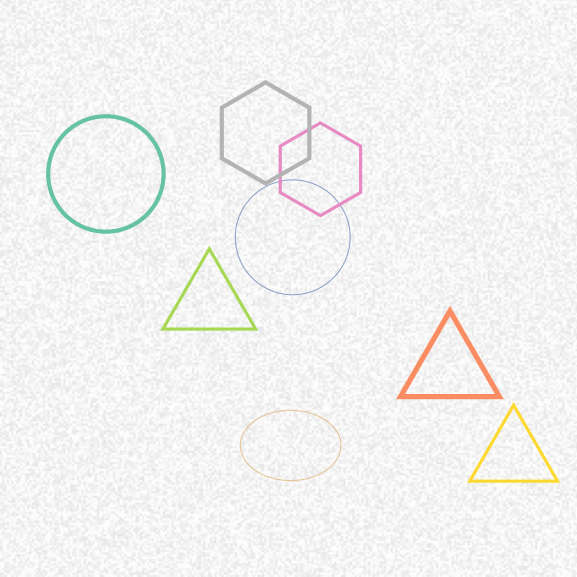[{"shape": "circle", "thickness": 2, "radius": 0.5, "center": [0.183, 0.698]}, {"shape": "triangle", "thickness": 2.5, "radius": 0.49, "center": [0.779, 0.362]}, {"shape": "circle", "thickness": 0.5, "radius": 0.5, "center": [0.507, 0.588]}, {"shape": "hexagon", "thickness": 1.5, "radius": 0.4, "center": [0.555, 0.706]}, {"shape": "triangle", "thickness": 1.5, "radius": 0.46, "center": [0.362, 0.476]}, {"shape": "triangle", "thickness": 1.5, "radius": 0.44, "center": [0.889, 0.21]}, {"shape": "oval", "thickness": 0.5, "radius": 0.44, "center": [0.503, 0.228]}, {"shape": "hexagon", "thickness": 2, "radius": 0.44, "center": [0.46, 0.769]}]